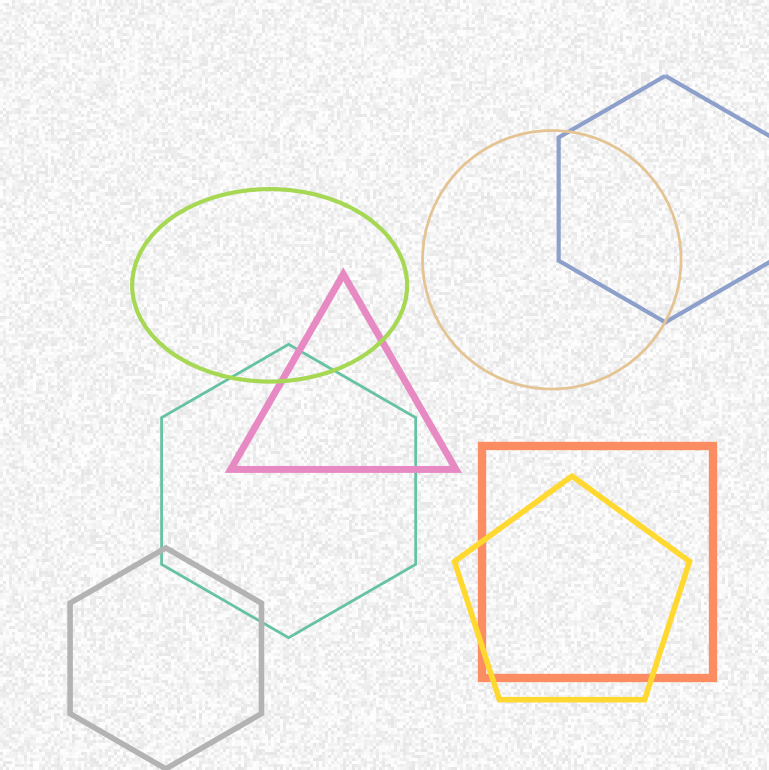[{"shape": "hexagon", "thickness": 1, "radius": 0.95, "center": [0.375, 0.362]}, {"shape": "square", "thickness": 3, "radius": 0.75, "center": [0.776, 0.27]}, {"shape": "hexagon", "thickness": 1.5, "radius": 0.8, "center": [0.864, 0.741]}, {"shape": "triangle", "thickness": 2.5, "radius": 0.84, "center": [0.446, 0.475]}, {"shape": "oval", "thickness": 1.5, "radius": 0.89, "center": [0.35, 0.629]}, {"shape": "pentagon", "thickness": 2, "radius": 0.8, "center": [0.743, 0.221]}, {"shape": "circle", "thickness": 1, "radius": 0.84, "center": [0.717, 0.663]}, {"shape": "hexagon", "thickness": 2, "radius": 0.72, "center": [0.215, 0.145]}]